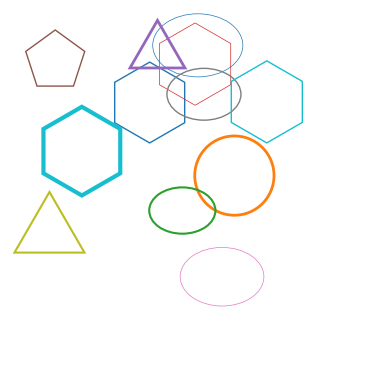[{"shape": "hexagon", "thickness": 1, "radius": 0.52, "center": [0.389, 0.734]}, {"shape": "oval", "thickness": 0.5, "radius": 0.59, "center": [0.514, 0.882]}, {"shape": "circle", "thickness": 2, "radius": 0.51, "center": [0.609, 0.544]}, {"shape": "oval", "thickness": 1.5, "radius": 0.43, "center": [0.474, 0.453]}, {"shape": "hexagon", "thickness": 0.5, "radius": 0.53, "center": [0.507, 0.834]}, {"shape": "triangle", "thickness": 2, "radius": 0.41, "center": [0.409, 0.865]}, {"shape": "pentagon", "thickness": 1, "radius": 0.4, "center": [0.143, 0.842]}, {"shape": "oval", "thickness": 0.5, "radius": 0.54, "center": [0.577, 0.281]}, {"shape": "oval", "thickness": 1, "radius": 0.48, "center": [0.53, 0.755]}, {"shape": "triangle", "thickness": 1.5, "radius": 0.52, "center": [0.128, 0.396]}, {"shape": "hexagon", "thickness": 3, "radius": 0.58, "center": [0.213, 0.607]}, {"shape": "hexagon", "thickness": 1, "radius": 0.53, "center": [0.693, 0.735]}]